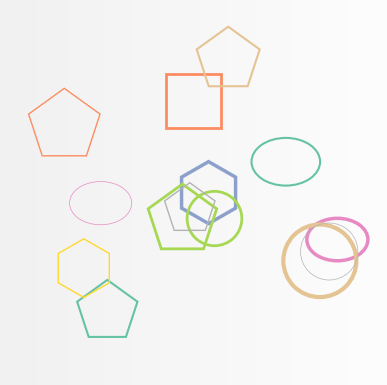[{"shape": "oval", "thickness": 1.5, "radius": 0.44, "center": [0.738, 0.58]}, {"shape": "pentagon", "thickness": 1.5, "radius": 0.41, "center": [0.277, 0.191]}, {"shape": "pentagon", "thickness": 1, "radius": 0.48, "center": [0.166, 0.674]}, {"shape": "square", "thickness": 2, "radius": 0.35, "center": [0.5, 0.738]}, {"shape": "hexagon", "thickness": 2.5, "radius": 0.4, "center": [0.538, 0.5]}, {"shape": "oval", "thickness": 2.5, "radius": 0.39, "center": [0.871, 0.378]}, {"shape": "oval", "thickness": 0.5, "radius": 0.4, "center": [0.26, 0.472]}, {"shape": "circle", "thickness": 2, "radius": 0.35, "center": [0.553, 0.432]}, {"shape": "pentagon", "thickness": 2, "radius": 0.46, "center": [0.471, 0.429]}, {"shape": "hexagon", "thickness": 1, "radius": 0.38, "center": [0.216, 0.304]}, {"shape": "pentagon", "thickness": 1.5, "radius": 0.43, "center": [0.589, 0.845]}, {"shape": "circle", "thickness": 3, "radius": 0.47, "center": [0.825, 0.323]}, {"shape": "circle", "thickness": 0.5, "radius": 0.37, "center": [0.85, 0.347]}, {"shape": "pentagon", "thickness": 1, "radius": 0.34, "center": [0.49, 0.457]}]